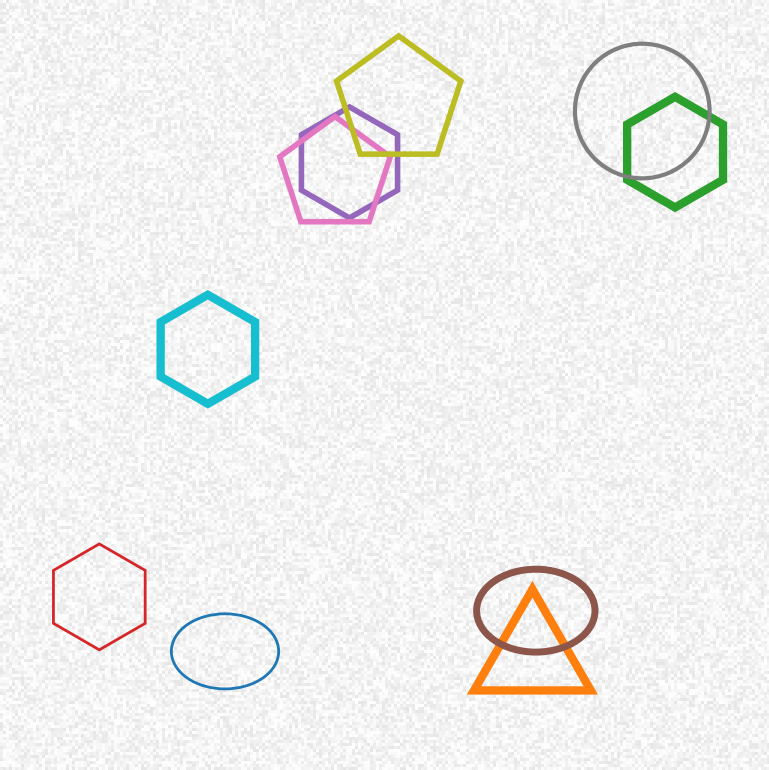[{"shape": "oval", "thickness": 1, "radius": 0.35, "center": [0.292, 0.154]}, {"shape": "triangle", "thickness": 3, "radius": 0.44, "center": [0.691, 0.147]}, {"shape": "hexagon", "thickness": 3, "radius": 0.36, "center": [0.877, 0.802]}, {"shape": "hexagon", "thickness": 1, "radius": 0.34, "center": [0.129, 0.225]}, {"shape": "hexagon", "thickness": 2, "radius": 0.36, "center": [0.454, 0.789]}, {"shape": "oval", "thickness": 2.5, "radius": 0.38, "center": [0.696, 0.207]}, {"shape": "pentagon", "thickness": 2, "radius": 0.38, "center": [0.435, 0.773]}, {"shape": "circle", "thickness": 1.5, "radius": 0.44, "center": [0.834, 0.856]}, {"shape": "pentagon", "thickness": 2, "radius": 0.42, "center": [0.518, 0.868]}, {"shape": "hexagon", "thickness": 3, "radius": 0.35, "center": [0.27, 0.546]}]